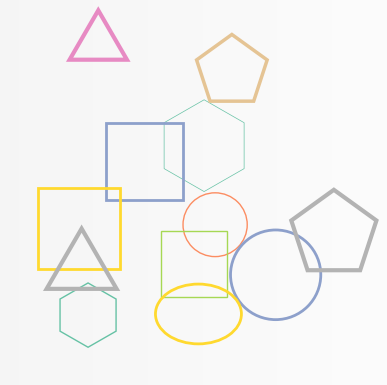[{"shape": "hexagon", "thickness": 0.5, "radius": 0.6, "center": [0.527, 0.622]}, {"shape": "hexagon", "thickness": 1, "radius": 0.42, "center": [0.227, 0.182]}, {"shape": "circle", "thickness": 1, "radius": 0.41, "center": [0.555, 0.416]}, {"shape": "circle", "thickness": 2, "radius": 0.58, "center": [0.711, 0.286]}, {"shape": "square", "thickness": 2, "radius": 0.5, "center": [0.373, 0.581]}, {"shape": "triangle", "thickness": 3, "radius": 0.43, "center": [0.254, 0.888]}, {"shape": "square", "thickness": 1, "radius": 0.43, "center": [0.5, 0.314]}, {"shape": "square", "thickness": 2, "radius": 0.53, "center": [0.204, 0.407]}, {"shape": "oval", "thickness": 2, "radius": 0.55, "center": [0.512, 0.184]}, {"shape": "pentagon", "thickness": 2.5, "radius": 0.48, "center": [0.598, 0.815]}, {"shape": "pentagon", "thickness": 3, "radius": 0.58, "center": [0.862, 0.392]}, {"shape": "triangle", "thickness": 3, "radius": 0.52, "center": [0.211, 0.302]}]